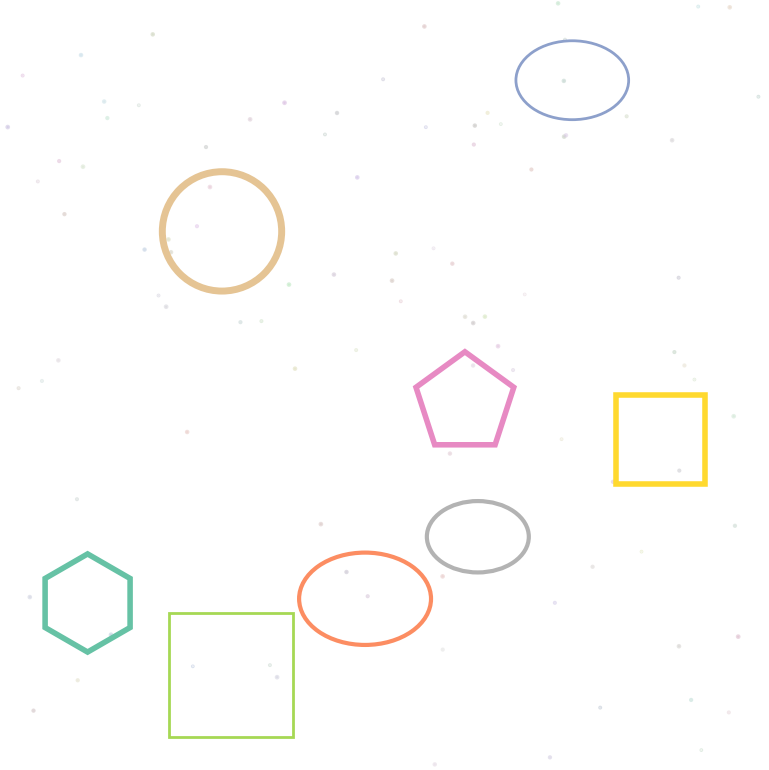[{"shape": "hexagon", "thickness": 2, "radius": 0.32, "center": [0.114, 0.217]}, {"shape": "oval", "thickness": 1.5, "radius": 0.43, "center": [0.474, 0.222]}, {"shape": "oval", "thickness": 1, "radius": 0.37, "center": [0.743, 0.896]}, {"shape": "pentagon", "thickness": 2, "radius": 0.33, "center": [0.604, 0.476]}, {"shape": "square", "thickness": 1, "radius": 0.4, "center": [0.3, 0.123]}, {"shape": "square", "thickness": 2, "radius": 0.29, "center": [0.857, 0.429]}, {"shape": "circle", "thickness": 2.5, "radius": 0.39, "center": [0.288, 0.699]}, {"shape": "oval", "thickness": 1.5, "radius": 0.33, "center": [0.621, 0.303]}]